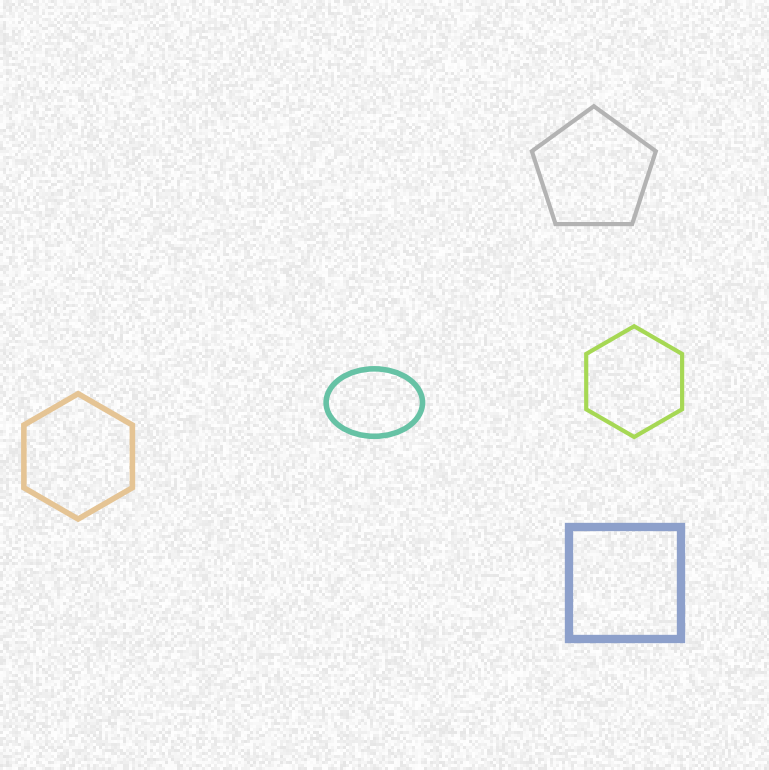[{"shape": "oval", "thickness": 2, "radius": 0.31, "center": [0.486, 0.477]}, {"shape": "square", "thickness": 3, "radius": 0.36, "center": [0.812, 0.243]}, {"shape": "hexagon", "thickness": 1.5, "radius": 0.36, "center": [0.824, 0.504]}, {"shape": "hexagon", "thickness": 2, "radius": 0.41, "center": [0.101, 0.407]}, {"shape": "pentagon", "thickness": 1.5, "radius": 0.42, "center": [0.771, 0.777]}]